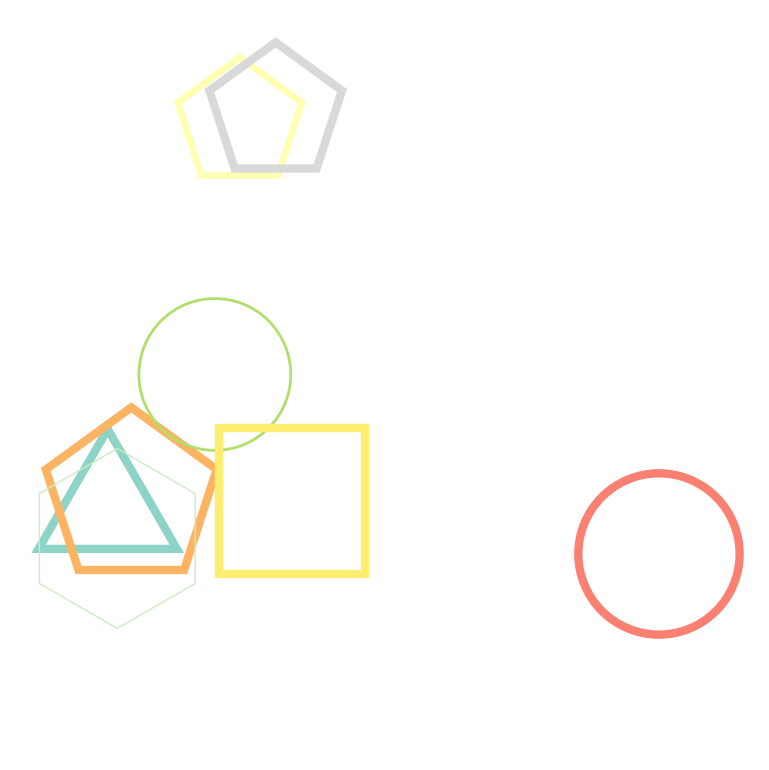[{"shape": "triangle", "thickness": 3, "radius": 0.52, "center": [0.14, 0.339]}, {"shape": "pentagon", "thickness": 2.5, "radius": 0.42, "center": [0.311, 0.841]}, {"shape": "circle", "thickness": 3, "radius": 0.52, "center": [0.856, 0.281]}, {"shape": "pentagon", "thickness": 3, "radius": 0.58, "center": [0.17, 0.354]}, {"shape": "circle", "thickness": 1, "radius": 0.49, "center": [0.279, 0.514]}, {"shape": "pentagon", "thickness": 3, "radius": 0.45, "center": [0.358, 0.854]}, {"shape": "hexagon", "thickness": 0.5, "radius": 0.58, "center": [0.152, 0.301]}, {"shape": "square", "thickness": 3, "radius": 0.47, "center": [0.379, 0.349]}]